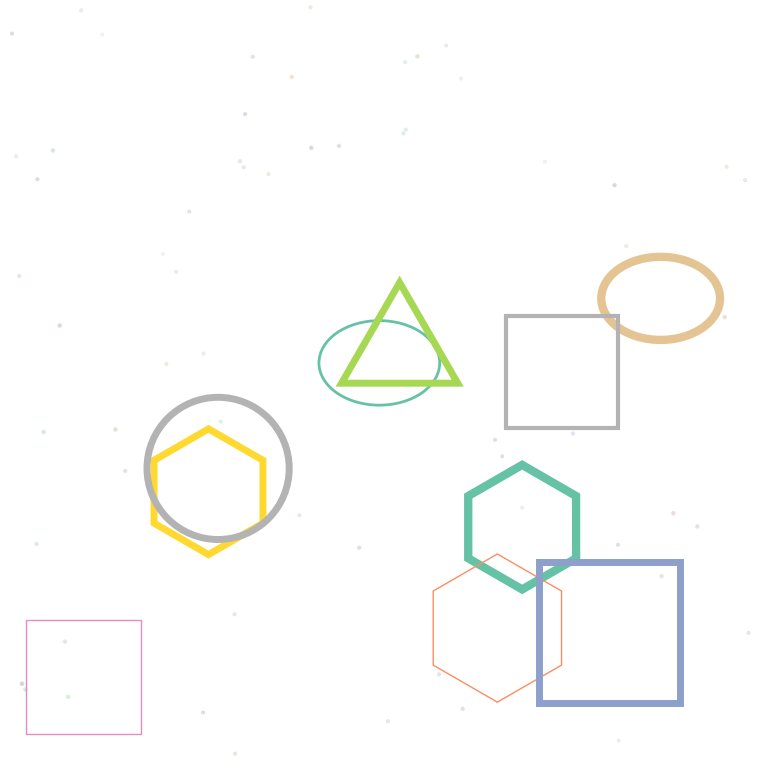[{"shape": "hexagon", "thickness": 3, "radius": 0.4, "center": [0.678, 0.315]}, {"shape": "oval", "thickness": 1, "radius": 0.39, "center": [0.493, 0.529]}, {"shape": "hexagon", "thickness": 0.5, "radius": 0.48, "center": [0.646, 0.184]}, {"shape": "square", "thickness": 2.5, "radius": 0.46, "center": [0.792, 0.178]}, {"shape": "square", "thickness": 0.5, "radius": 0.37, "center": [0.108, 0.121]}, {"shape": "triangle", "thickness": 2.5, "radius": 0.44, "center": [0.519, 0.546]}, {"shape": "hexagon", "thickness": 2.5, "radius": 0.41, "center": [0.271, 0.361]}, {"shape": "oval", "thickness": 3, "radius": 0.39, "center": [0.858, 0.613]}, {"shape": "square", "thickness": 1.5, "radius": 0.36, "center": [0.73, 0.517]}, {"shape": "circle", "thickness": 2.5, "radius": 0.46, "center": [0.283, 0.392]}]